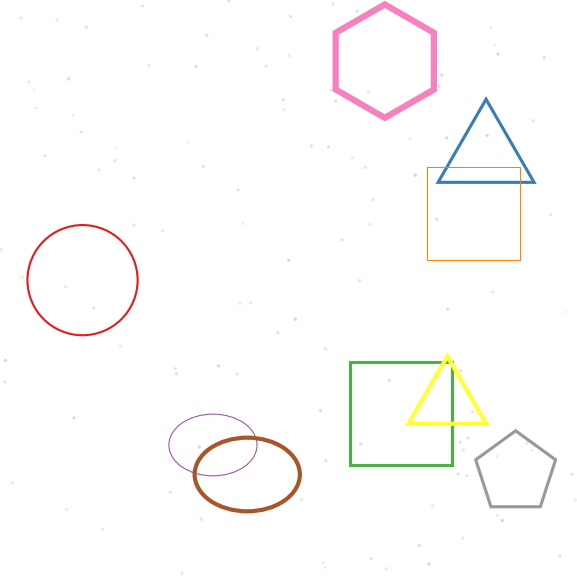[{"shape": "circle", "thickness": 1, "radius": 0.48, "center": [0.143, 0.514]}, {"shape": "triangle", "thickness": 1.5, "radius": 0.48, "center": [0.842, 0.731]}, {"shape": "square", "thickness": 1.5, "radius": 0.44, "center": [0.694, 0.283]}, {"shape": "oval", "thickness": 0.5, "radius": 0.38, "center": [0.369, 0.229]}, {"shape": "square", "thickness": 0.5, "radius": 0.4, "center": [0.819, 0.629]}, {"shape": "triangle", "thickness": 2, "radius": 0.39, "center": [0.775, 0.304]}, {"shape": "oval", "thickness": 2, "radius": 0.46, "center": [0.428, 0.177]}, {"shape": "hexagon", "thickness": 3, "radius": 0.49, "center": [0.666, 0.893]}, {"shape": "pentagon", "thickness": 1.5, "radius": 0.36, "center": [0.893, 0.18]}]